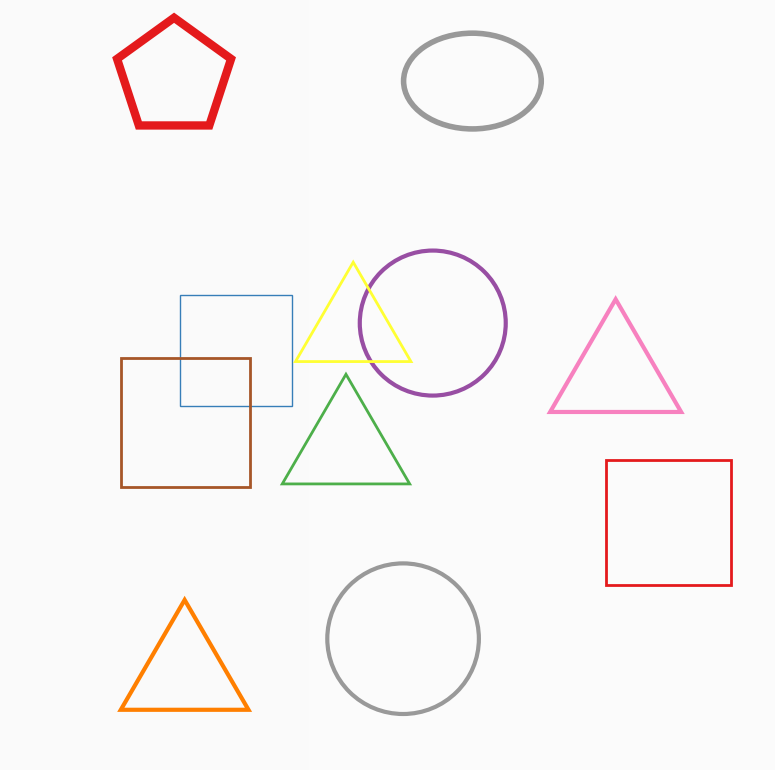[{"shape": "square", "thickness": 1, "radius": 0.4, "center": [0.863, 0.321]}, {"shape": "pentagon", "thickness": 3, "radius": 0.39, "center": [0.225, 0.9]}, {"shape": "square", "thickness": 0.5, "radius": 0.36, "center": [0.305, 0.545]}, {"shape": "triangle", "thickness": 1, "radius": 0.47, "center": [0.446, 0.419]}, {"shape": "circle", "thickness": 1.5, "radius": 0.47, "center": [0.558, 0.58]}, {"shape": "triangle", "thickness": 1.5, "radius": 0.48, "center": [0.238, 0.126]}, {"shape": "triangle", "thickness": 1, "radius": 0.43, "center": [0.456, 0.573]}, {"shape": "square", "thickness": 1, "radius": 0.42, "center": [0.239, 0.451]}, {"shape": "triangle", "thickness": 1.5, "radius": 0.49, "center": [0.794, 0.514]}, {"shape": "circle", "thickness": 1.5, "radius": 0.49, "center": [0.52, 0.171]}, {"shape": "oval", "thickness": 2, "radius": 0.44, "center": [0.61, 0.895]}]